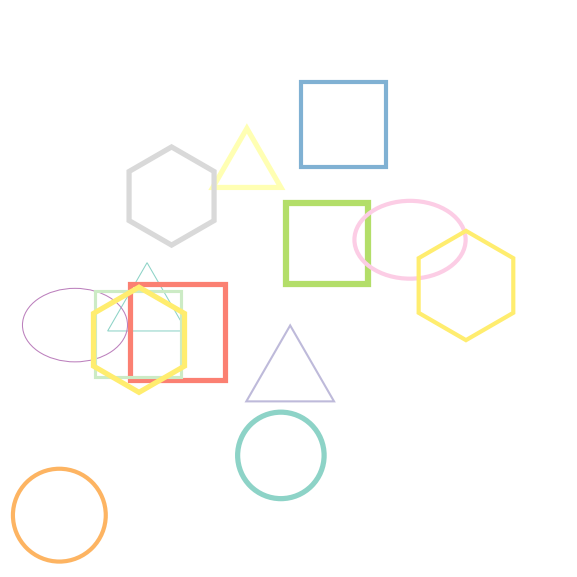[{"shape": "circle", "thickness": 2.5, "radius": 0.37, "center": [0.486, 0.211]}, {"shape": "triangle", "thickness": 0.5, "radius": 0.39, "center": [0.255, 0.465]}, {"shape": "triangle", "thickness": 2.5, "radius": 0.34, "center": [0.427, 0.709]}, {"shape": "triangle", "thickness": 1, "radius": 0.44, "center": [0.502, 0.348]}, {"shape": "square", "thickness": 2.5, "radius": 0.41, "center": [0.307, 0.425]}, {"shape": "square", "thickness": 2, "radius": 0.37, "center": [0.595, 0.783]}, {"shape": "circle", "thickness": 2, "radius": 0.4, "center": [0.103, 0.107]}, {"shape": "square", "thickness": 3, "radius": 0.35, "center": [0.566, 0.578]}, {"shape": "oval", "thickness": 2, "radius": 0.48, "center": [0.71, 0.584]}, {"shape": "hexagon", "thickness": 2.5, "radius": 0.42, "center": [0.297, 0.66]}, {"shape": "oval", "thickness": 0.5, "radius": 0.45, "center": [0.13, 0.436]}, {"shape": "square", "thickness": 1.5, "radius": 0.37, "center": [0.239, 0.421]}, {"shape": "hexagon", "thickness": 2, "radius": 0.47, "center": [0.807, 0.505]}, {"shape": "hexagon", "thickness": 2.5, "radius": 0.46, "center": [0.241, 0.411]}]